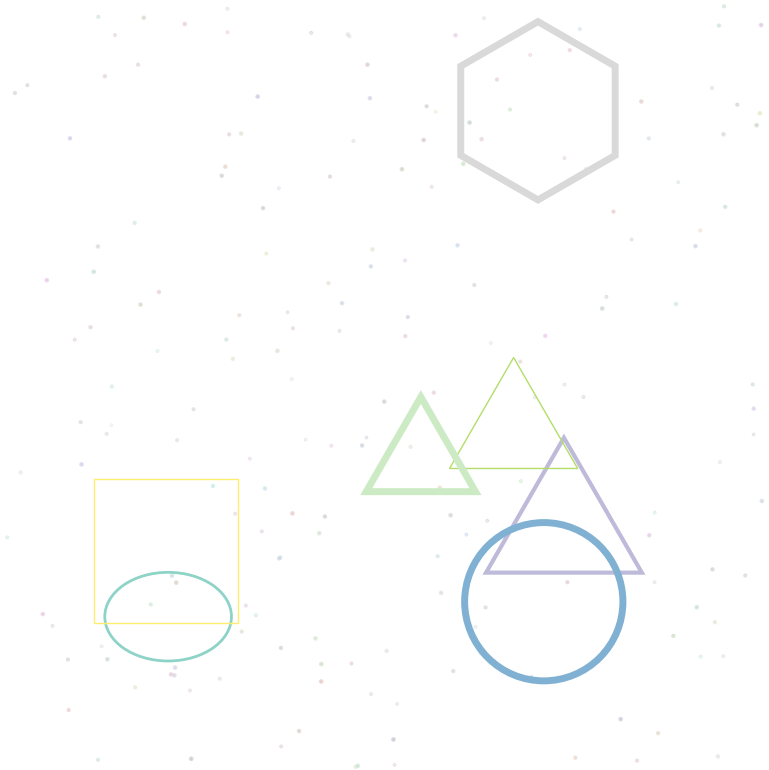[{"shape": "oval", "thickness": 1, "radius": 0.41, "center": [0.218, 0.199]}, {"shape": "triangle", "thickness": 1.5, "radius": 0.58, "center": [0.732, 0.315]}, {"shape": "circle", "thickness": 2.5, "radius": 0.51, "center": [0.706, 0.219]}, {"shape": "triangle", "thickness": 0.5, "radius": 0.48, "center": [0.667, 0.44]}, {"shape": "hexagon", "thickness": 2.5, "radius": 0.58, "center": [0.699, 0.856]}, {"shape": "triangle", "thickness": 2.5, "radius": 0.41, "center": [0.547, 0.402]}, {"shape": "square", "thickness": 0.5, "radius": 0.47, "center": [0.215, 0.284]}]